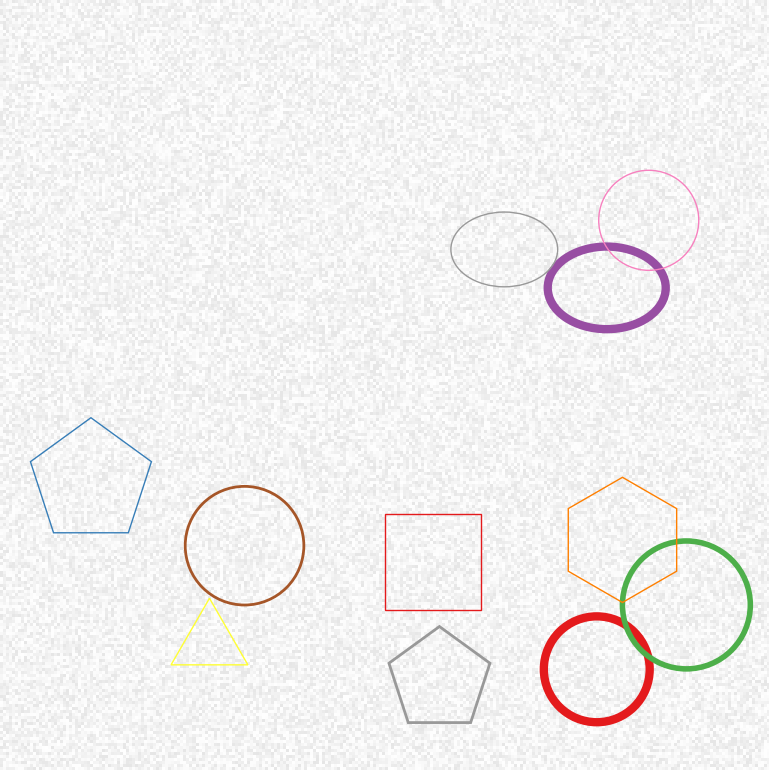[{"shape": "square", "thickness": 0.5, "radius": 0.31, "center": [0.562, 0.27]}, {"shape": "circle", "thickness": 3, "radius": 0.34, "center": [0.775, 0.131]}, {"shape": "pentagon", "thickness": 0.5, "radius": 0.41, "center": [0.118, 0.375]}, {"shape": "circle", "thickness": 2, "radius": 0.42, "center": [0.891, 0.214]}, {"shape": "oval", "thickness": 3, "radius": 0.38, "center": [0.788, 0.626]}, {"shape": "hexagon", "thickness": 0.5, "radius": 0.41, "center": [0.808, 0.299]}, {"shape": "triangle", "thickness": 0.5, "radius": 0.29, "center": [0.272, 0.165]}, {"shape": "circle", "thickness": 1, "radius": 0.39, "center": [0.318, 0.291]}, {"shape": "circle", "thickness": 0.5, "radius": 0.32, "center": [0.843, 0.714]}, {"shape": "pentagon", "thickness": 1, "radius": 0.34, "center": [0.571, 0.117]}, {"shape": "oval", "thickness": 0.5, "radius": 0.35, "center": [0.655, 0.676]}]